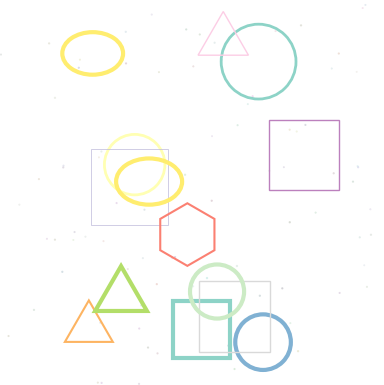[{"shape": "circle", "thickness": 2, "radius": 0.49, "center": [0.672, 0.84]}, {"shape": "square", "thickness": 3, "radius": 0.37, "center": [0.523, 0.144]}, {"shape": "circle", "thickness": 2, "radius": 0.39, "center": [0.35, 0.572]}, {"shape": "square", "thickness": 0.5, "radius": 0.5, "center": [0.337, 0.515]}, {"shape": "hexagon", "thickness": 1.5, "radius": 0.41, "center": [0.487, 0.391]}, {"shape": "circle", "thickness": 3, "radius": 0.36, "center": [0.683, 0.111]}, {"shape": "triangle", "thickness": 1.5, "radius": 0.36, "center": [0.231, 0.148]}, {"shape": "triangle", "thickness": 3, "radius": 0.39, "center": [0.314, 0.231]}, {"shape": "triangle", "thickness": 1, "radius": 0.38, "center": [0.58, 0.894]}, {"shape": "square", "thickness": 1, "radius": 0.46, "center": [0.61, 0.177]}, {"shape": "square", "thickness": 1, "radius": 0.45, "center": [0.79, 0.598]}, {"shape": "circle", "thickness": 3, "radius": 0.35, "center": [0.564, 0.243]}, {"shape": "oval", "thickness": 3, "radius": 0.39, "center": [0.241, 0.861]}, {"shape": "oval", "thickness": 3, "radius": 0.43, "center": [0.387, 0.528]}]